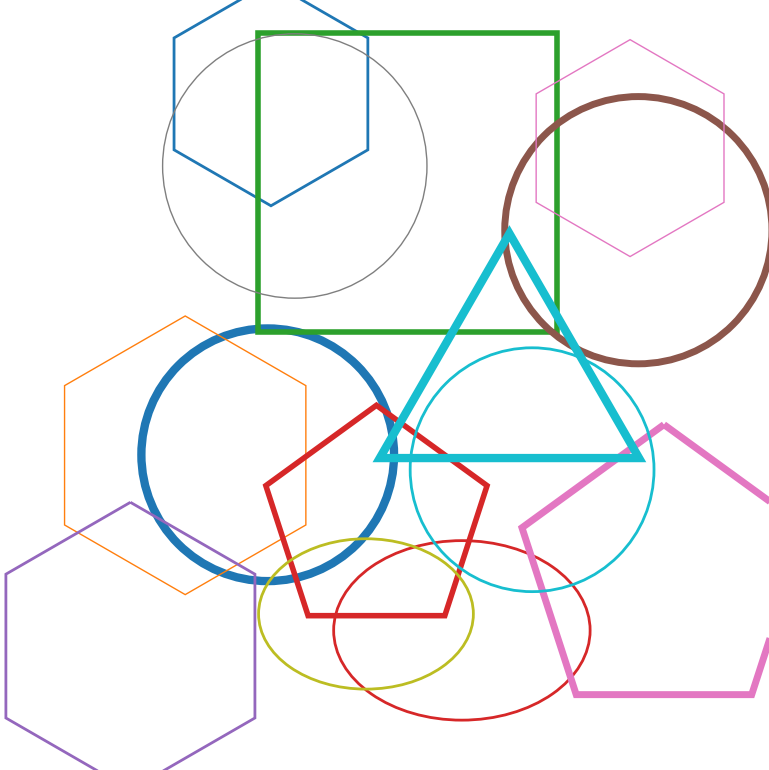[{"shape": "circle", "thickness": 3, "radius": 0.82, "center": [0.348, 0.409]}, {"shape": "hexagon", "thickness": 1, "radius": 0.73, "center": [0.352, 0.878]}, {"shape": "hexagon", "thickness": 0.5, "radius": 0.9, "center": [0.241, 0.409]}, {"shape": "square", "thickness": 2, "radius": 0.97, "center": [0.53, 0.763]}, {"shape": "oval", "thickness": 1, "radius": 0.83, "center": [0.6, 0.181]}, {"shape": "pentagon", "thickness": 2, "radius": 0.76, "center": [0.489, 0.323]}, {"shape": "hexagon", "thickness": 1, "radius": 0.93, "center": [0.169, 0.161]}, {"shape": "circle", "thickness": 2.5, "radius": 0.87, "center": [0.829, 0.701]}, {"shape": "pentagon", "thickness": 2.5, "radius": 0.97, "center": [0.862, 0.255]}, {"shape": "hexagon", "thickness": 0.5, "radius": 0.7, "center": [0.818, 0.808]}, {"shape": "circle", "thickness": 0.5, "radius": 0.86, "center": [0.383, 0.784]}, {"shape": "oval", "thickness": 1, "radius": 0.7, "center": [0.475, 0.203]}, {"shape": "triangle", "thickness": 3, "radius": 0.97, "center": [0.662, 0.502]}, {"shape": "circle", "thickness": 1, "radius": 0.79, "center": [0.691, 0.39]}]